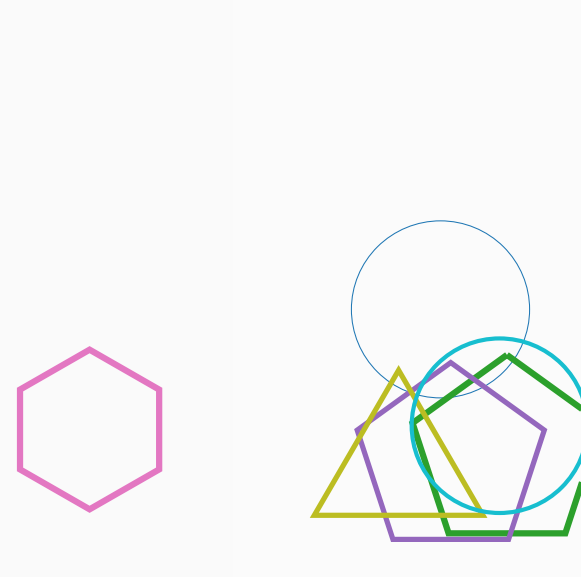[{"shape": "circle", "thickness": 0.5, "radius": 0.77, "center": [0.758, 0.463]}, {"shape": "pentagon", "thickness": 3, "radius": 0.85, "center": [0.872, 0.214]}, {"shape": "pentagon", "thickness": 2.5, "radius": 0.85, "center": [0.775, 0.202]}, {"shape": "hexagon", "thickness": 3, "radius": 0.69, "center": [0.154, 0.255]}, {"shape": "triangle", "thickness": 2.5, "radius": 0.84, "center": [0.686, 0.191]}, {"shape": "circle", "thickness": 2, "radius": 0.76, "center": [0.859, 0.262]}]